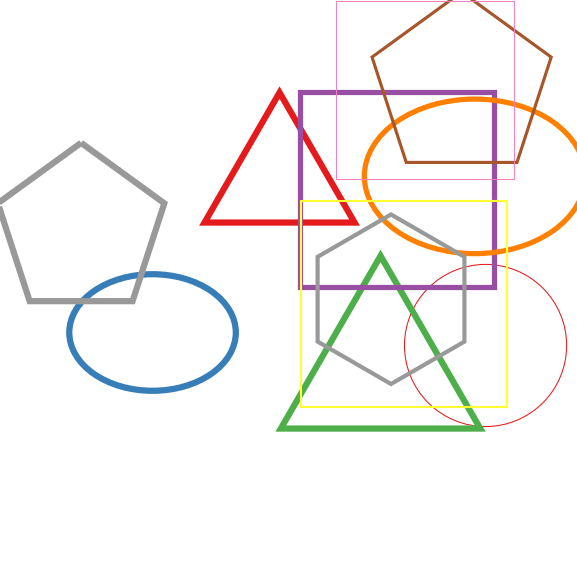[{"shape": "circle", "thickness": 0.5, "radius": 0.7, "center": [0.841, 0.401]}, {"shape": "triangle", "thickness": 3, "radius": 0.75, "center": [0.484, 0.689]}, {"shape": "oval", "thickness": 3, "radius": 0.72, "center": [0.264, 0.423]}, {"shape": "triangle", "thickness": 3, "radius": 1.0, "center": [0.659, 0.357]}, {"shape": "square", "thickness": 2.5, "radius": 0.84, "center": [0.687, 0.671]}, {"shape": "oval", "thickness": 2.5, "radius": 0.96, "center": [0.822, 0.694]}, {"shape": "square", "thickness": 1, "radius": 0.89, "center": [0.7, 0.473]}, {"shape": "pentagon", "thickness": 1.5, "radius": 0.82, "center": [0.799, 0.85]}, {"shape": "square", "thickness": 0.5, "radius": 0.77, "center": [0.735, 0.844]}, {"shape": "pentagon", "thickness": 3, "radius": 0.76, "center": [0.14, 0.6]}, {"shape": "hexagon", "thickness": 2, "radius": 0.73, "center": [0.677, 0.481]}]